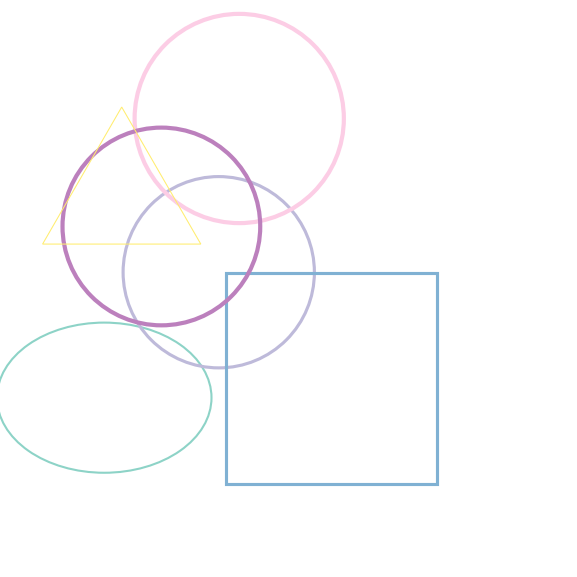[{"shape": "oval", "thickness": 1, "radius": 0.93, "center": [0.181, 0.311]}, {"shape": "circle", "thickness": 1.5, "radius": 0.83, "center": [0.379, 0.528]}, {"shape": "square", "thickness": 1.5, "radius": 0.91, "center": [0.574, 0.344]}, {"shape": "circle", "thickness": 2, "radius": 0.91, "center": [0.414, 0.794]}, {"shape": "circle", "thickness": 2, "radius": 0.86, "center": [0.279, 0.607]}, {"shape": "triangle", "thickness": 0.5, "radius": 0.79, "center": [0.211, 0.656]}]